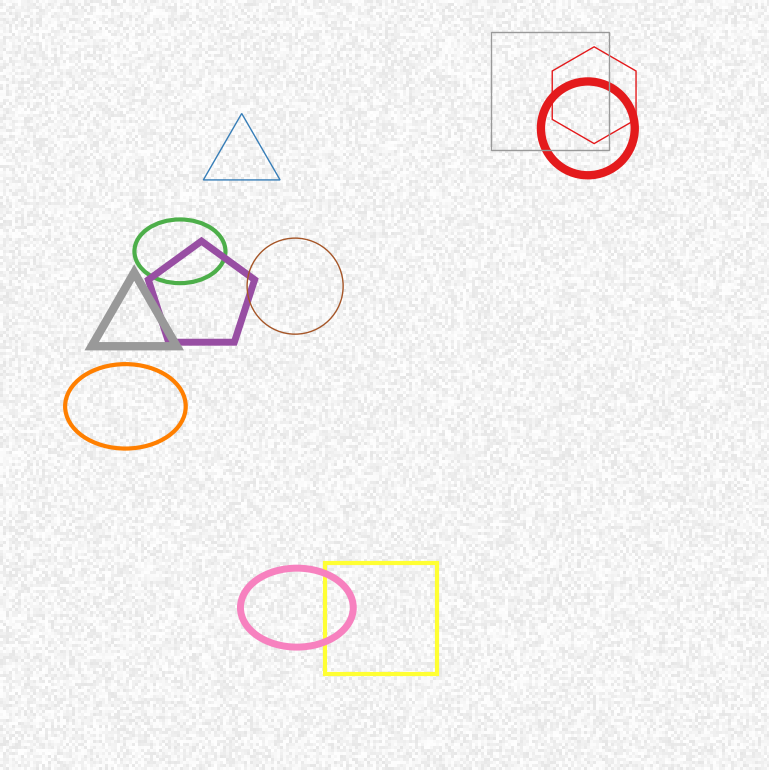[{"shape": "circle", "thickness": 3, "radius": 0.3, "center": [0.763, 0.833]}, {"shape": "hexagon", "thickness": 0.5, "radius": 0.31, "center": [0.772, 0.876]}, {"shape": "triangle", "thickness": 0.5, "radius": 0.29, "center": [0.314, 0.795]}, {"shape": "oval", "thickness": 1.5, "radius": 0.3, "center": [0.234, 0.674]}, {"shape": "pentagon", "thickness": 2.5, "radius": 0.36, "center": [0.262, 0.614]}, {"shape": "oval", "thickness": 1.5, "radius": 0.39, "center": [0.163, 0.472]}, {"shape": "square", "thickness": 1.5, "radius": 0.36, "center": [0.494, 0.197]}, {"shape": "circle", "thickness": 0.5, "radius": 0.31, "center": [0.383, 0.628]}, {"shape": "oval", "thickness": 2.5, "radius": 0.37, "center": [0.386, 0.211]}, {"shape": "triangle", "thickness": 3, "radius": 0.32, "center": [0.174, 0.582]}, {"shape": "square", "thickness": 0.5, "radius": 0.38, "center": [0.714, 0.882]}]